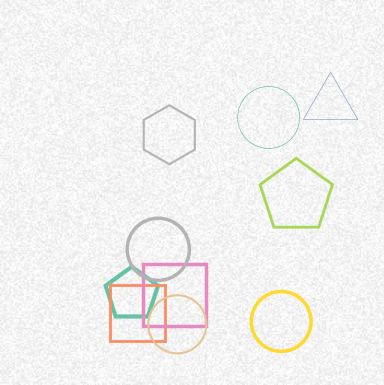[{"shape": "circle", "thickness": 0.5, "radius": 0.4, "center": [0.698, 0.695]}, {"shape": "pentagon", "thickness": 3, "radius": 0.36, "center": [0.342, 0.236]}, {"shape": "square", "thickness": 2, "radius": 0.36, "center": [0.357, 0.187]}, {"shape": "triangle", "thickness": 0.5, "radius": 0.41, "center": [0.859, 0.731]}, {"shape": "square", "thickness": 2.5, "radius": 0.41, "center": [0.452, 0.234]}, {"shape": "pentagon", "thickness": 2, "radius": 0.49, "center": [0.77, 0.49]}, {"shape": "circle", "thickness": 2.5, "radius": 0.39, "center": [0.73, 0.165]}, {"shape": "circle", "thickness": 1.5, "radius": 0.38, "center": [0.46, 0.158]}, {"shape": "circle", "thickness": 2.5, "radius": 0.4, "center": [0.411, 0.352]}, {"shape": "hexagon", "thickness": 1.5, "radius": 0.38, "center": [0.44, 0.65]}]